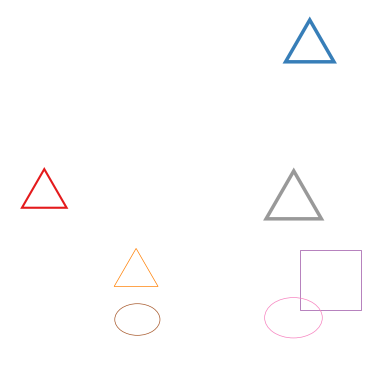[{"shape": "triangle", "thickness": 1.5, "radius": 0.33, "center": [0.115, 0.494]}, {"shape": "triangle", "thickness": 2.5, "radius": 0.36, "center": [0.805, 0.876]}, {"shape": "square", "thickness": 0.5, "radius": 0.39, "center": [0.859, 0.272]}, {"shape": "triangle", "thickness": 0.5, "radius": 0.33, "center": [0.354, 0.289]}, {"shape": "oval", "thickness": 0.5, "radius": 0.29, "center": [0.357, 0.17]}, {"shape": "oval", "thickness": 0.5, "radius": 0.37, "center": [0.762, 0.175]}, {"shape": "triangle", "thickness": 2.5, "radius": 0.41, "center": [0.763, 0.473]}]